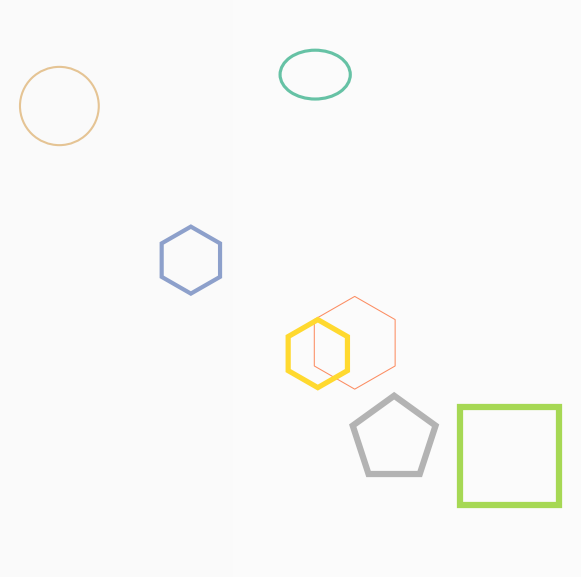[{"shape": "oval", "thickness": 1.5, "radius": 0.3, "center": [0.542, 0.87]}, {"shape": "hexagon", "thickness": 0.5, "radius": 0.4, "center": [0.61, 0.406]}, {"shape": "hexagon", "thickness": 2, "radius": 0.29, "center": [0.328, 0.549]}, {"shape": "square", "thickness": 3, "radius": 0.42, "center": [0.877, 0.209]}, {"shape": "hexagon", "thickness": 2.5, "radius": 0.29, "center": [0.547, 0.387]}, {"shape": "circle", "thickness": 1, "radius": 0.34, "center": [0.102, 0.816]}, {"shape": "pentagon", "thickness": 3, "radius": 0.37, "center": [0.678, 0.239]}]